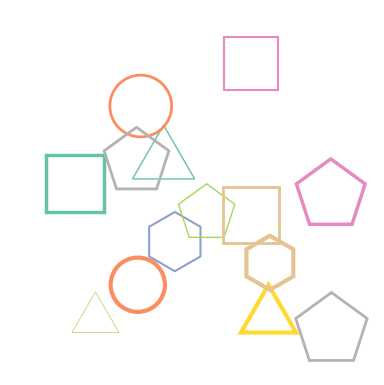[{"shape": "square", "thickness": 2.5, "radius": 0.38, "center": [0.194, 0.523]}, {"shape": "triangle", "thickness": 1, "radius": 0.47, "center": [0.425, 0.582]}, {"shape": "circle", "thickness": 3, "radius": 0.35, "center": [0.358, 0.26]}, {"shape": "circle", "thickness": 2, "radius": 0.4, "center": [0.366, 0.725]}, {"shape": "hexagon", "thickness": 1.5, "radius": 0.38, "center": [0.454, 0.372]}, {"shape": "square", "thickness": 1.5, "radius": 0.35, "center": [0.652, 0.835]}, {"shape": "pentagon", "thickness": 2.5, "radius": 0.47, "center": [0.859, 0.493]}, {"shape": "pentagon", "thickness": 1, "radius": 0.38, "center": [0.537, 0.446]}, {"shape": "triangle", "thickness": 0.5, "radius": 0.35, "center": [0.248, 0.172]}, {"shape": "triangle", "thickness": 3, "radius": 0.41, "center": [0.697, 0.178]}, {"shape": "hexagon", "thickness": 3, "radius": 0.35, "center": [0.701, 0.317]}, {"shape": "square", "thickness": 2, "radius": 0.36, "center": [0.652, 0.441]}, {"shape": "pentagon", "thickness": 2, "radius": 0.49, "center": [0.861, 0.143]}, {"shape": "pentagon", "thickness": 2, "radius": 0.44, "center": [0.355, 0.581]}]